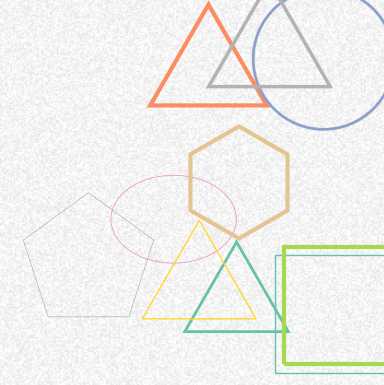[{"shape": "square", "thickness": 1, "radius": 0.77, "center": [0.87, 0.184]}, {"shape": "triangle", "thickness": 2, "radius": 0.78, "center": [0.614, 0.216]}, {"shape": "triangle", "thickness": 3, "radius": 0.87, "center": [0.541, 0.813]}, {"shape": "circle", "thickness": 2, "radius": 0.91, "center": [0.841, 0.847]}, {"shape": "oval", "thickness": 0.5, "radius": 0.81, "center": [0.451, 0.431]}, {"shape": "square", "thickness": 3, "radius": 0.76, "center": [0.889, 0.206]}, {"shape": "triangle", "thickness": 1, "radius": 0.85, "center": [0.517, 0.257]}, {"shape": "hexagon", "thickness": 3, "radius": 0.73, "center": [0.621, 0.526]}, {"shape": "triangle", "thickness": 2.5, "radius": 0.91, "center": [0.7, 0.866]}, {"shape": "pentagon", "thickness": 0.5, "radius": 0.89, "center": [0.23, 0.321]}]